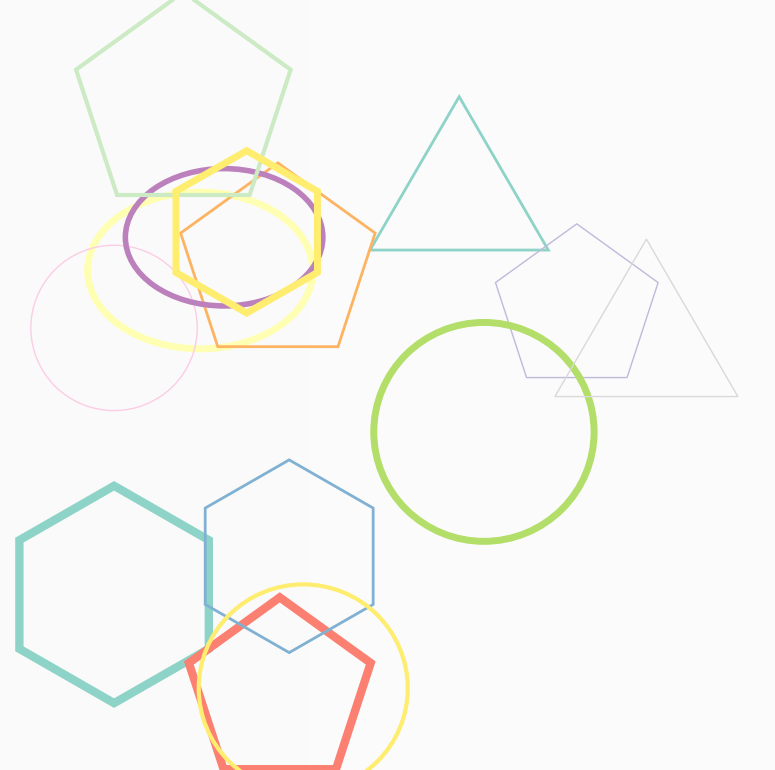[{"shape": "hexagon", "thickness": 3, "radius": 0.71, "center": [0.147, 0.228]}, {"shape": "triangle", "thickness": 1, "radius": 0.66, "center": [0.592, 0.742]}, {"shape": "oval", "thickness": 2.5, "radius": 0.73, "center": [0.258, 0.649]}, {"shape": "pentagon", "thickness": 0.5, "radius": 0.55, "center": [0.744, 0.599]}, {"shape": "pentagon", "thickness": 3, "radius": 0.62, "center": [0.361, 0.101]}, {"shape": "hexagon", "thickness": 1, "radius": 0.63, "center": [0.373, 0.278]}, {"shape": "pentagon", "thickness": 1, "radius": 0.66, "center": [0.359, 0.657]}, {"shape": "circle", "thickness": 2.5, "radius": 0.71, "center": [0.624, 0.439]}, {"shape": "circle", "thickness": 0.5, "radius": 0.54, "center": [0.147, 0.574]}, {"shape": "triangle", "thickness": 0.5, "radius": 0.68, "center": [0.834, 0.553]}, {"shape": "oval", "thickness": 2, "radius": 0.64, "center": [0.289, 0.692]}, {"shape": "pentagon", "thickness": 1.5, "radius": 0.73, "center": [0.237, 0.865]}, {"shape": "hexagon", "thickness": 2.5, "radius": 0.53, "center": [0.318, 0.699]}, {"shape": "circle", "thickness": 1.5, "radius": 0.67, "center": [0.391, 0.106]}]